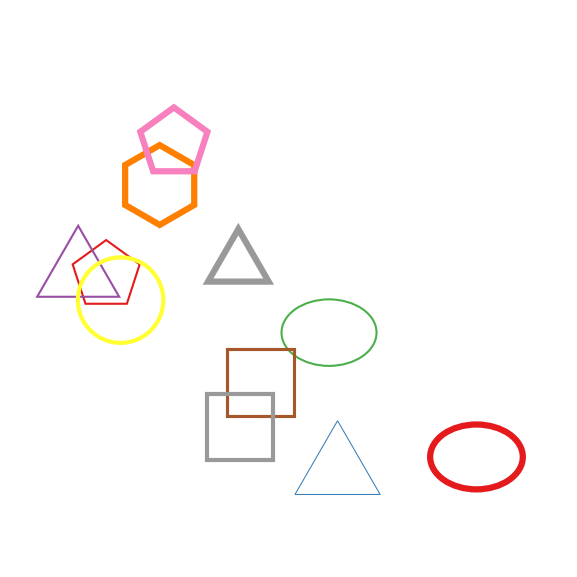[{"shape": "oval", "thickness": 3, "radius": 0.4, "center": [0.825, 0.208]}, {"shape": "pentagon", "thickness": 1, "radius": 0.3, "center": [0.184, 0.522]}, {"shape": "triangle", "thickness": 0.5, "radius": 0.43, "center": [0.585, 0.185]}, {"shape": "oval", "thickness": 1, "radius": 0.41, "center": [0.57, 0.423]}, {"shape": "triangle", "thickness": 1, "radius": 0.41, "center": [0.135, 0.526]}, {"shape": "hexagon", "thickness": 3, "radius": 0.35, "center": [0.277, 0.679]}, {"shape": "circle", "thickness": 2, "radius": 0.37, "center": [0.209, 0.479]}, {"shape": "square", "thickness": 1.5, "radius": 0.29, "center": [0.45, 0.337]}, {"shape": "pentagon", "thickness": 3, "radius": 0.31, "center": [0.301, 0.752]}, {"shape": "triangle", "thickness": 3, "radius": 0.3, "center": [0.413, 0.542]}, {"shape": "square", "thickness": 2, "radius": 0.29, "center": [0.416, 0.26]}]